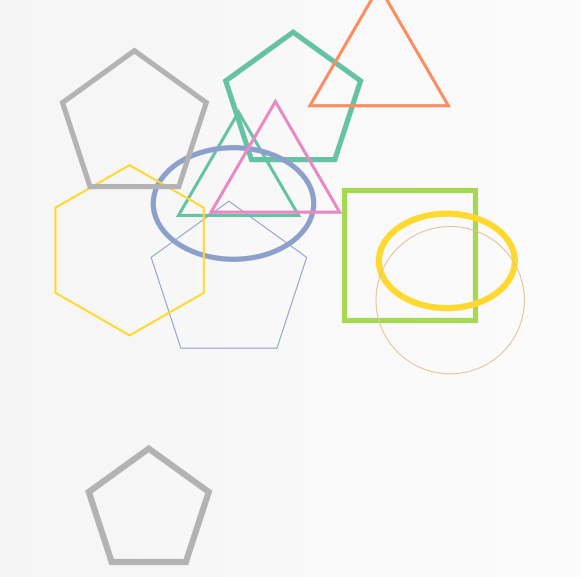[{"shape": "triangle", "thickness": 1.5, "radius": 0.6, "center": [0.41, 0.686]}, {"shape": "pentagon", "thickness": 2.5, "radius": 0.61, "center": [0.504, 0.821]}, {"shape": "triangle", "thickness": 1.5, "radius": 0.69, "center": [0.652, 0.885]}, {"shape": "oval", "thickness": 2.5, "radius": 0.69, "center": [0.402, 0.647]}, {"shape": "pentagon", "thickness": 0.5, "radius": 0.7, "center": [0.394, 0.51]}, {"shape": "triangle", "thickness": 1.5, "radius": 0.64, "center": [0.474, 0.696]}, {"shape": "square", "thickness": 2.5, "radius": 0.56, "center": [0.704, 0.557]}, {"shape": "oval", "thickness": 3, "radius": 0.58, "center": [0.769, 0.547]}, {"shape": "hexagon", "thickness": 1, "radius": 0.74, "center": [0.223, 0.566]}, {"shape": "circle", "thickness": 0.5, "radius": 0.64, "center": [0.775, 0.479]}, {"shape": "pentagon", "thickness": 2.5, "radius": 0.65, "center": [0.231, 0.781]}, {"shape": "pentagon", "thickness": 3, "radius": 0.54, "center": [0.256, 0.114]}]